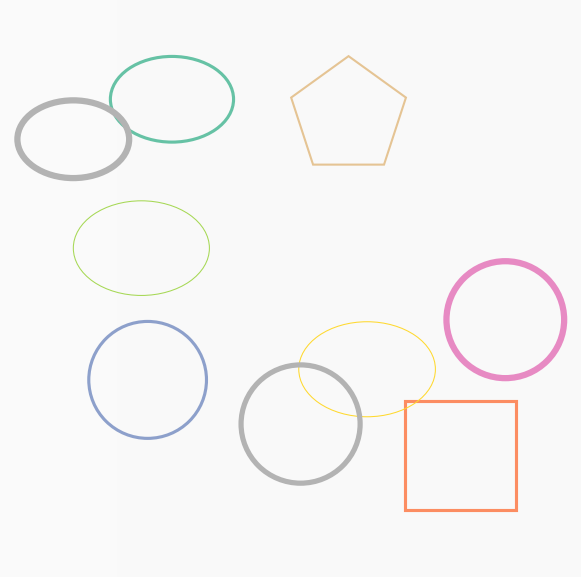[{"shape": "oval", "thickness": 1.5, "radius": 0.53, "center": [0.296, 0.827]}, {"shape": "square", "thickness": 1.5, "radius": 0.47, "center": [0.792, 0.21]}, {"shape": "circle", "thickness": 1.5, "radius": 0.51, "center": [0.254, 0.341]}, {"shape": "circle", "thickness": 3, "radius": 0.51, "center": [0.869, 0.446]}, {"shape": "oval", "thickness": 0.5, "radius": 0.59, "center": [0.243, 0.569]}, {"shape": "oval", "thickness": 0.5, "radius": 0.59, "center": [0.632, 0.36]}, {"shape": "pentagon", "thickness": 1, "radius": 0.52, "center": [0.6, 0.798]}, {"shape": "oval", "thickness": 3, "radius": 0.48, "center": [0.126, 0.758]}, {"shape": "circle", "thickness": 2.5, "radius": 0.51, "center": [0.517, 0.265]}]